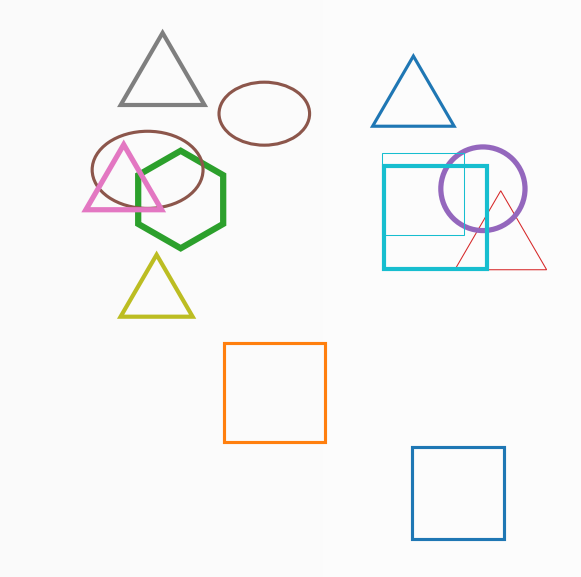[{"shape": "triangle", "thickness": 1.5, "radius": 0.4, "center": [0.711, 0.821]}, {"shape": "square", "thickness": 1.5, "radius": 0.4, "center": [0.788, 0.145]}, {"shape": "square", "thickness": 1.5, "radius": 0.43, "center": [0.472, 0.319]}, {"shape": "hexagon", "thickness": 3, "radius": 0.42, "center": [0.311, 0.654]}, {"shape": "triangle", "thickness": 0.5, "radius": 0.46, "center": [0.861, 0.578]}, {"shape": "circle", "thickness": 2.5, "radius": 0.36, "center": [0.831, 0.672]}, {"shape": "oval", "thickness": 1.5, "radius": 0.48, "center": [0.254, 0.705]}, {"shape": "oval", "thickness": 1.5, "radius": 0.39, "center": [0.455, 0.802]}, {"shape": "triangle", "thickness": 2.5, "radius": 0.38, "center": [0.213, 0.674]}, {"shape": "triangle", "thickness": 2, "radius": 0.42, "center": [0.28, 0.859]}, {"shape": "triangle", "thickness": 2, "radius": 0.36, "center": [0.269, 0.487]}, {"shape": "square", "thickness": 2, "radius": 0.44, "center": [0.749, 0.622]}, {"shape": "square", "thickness": 0.5, "radius": 0.35, "center": [0.728, 0.663]}]